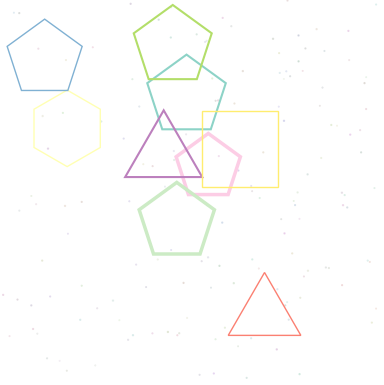[{"shape": "pentagon", "thickness": 1.5, "radius": 0.54, "center": [0.484, 0.751]}, {"shape": "hexagon", "thickness": 1, "radius": 0.5, "center": [0.174, 0.667]}, {"shape": "triangle", "thickness": 1, "radius": 0.54, "center": [0.687, 0.183]}, {"shape": "pentagon", "thickness": 1, "radius": 0.51, "center": [0.116, 0.848]}, {"shape": "pentagon", "thickness": 1.5, "radius": 0.53, "center": [0.449, 0.881]}, {"shape": "pentagon", "thickness": 2.5, "radius": 0.44, "center": [0.541, 0.566]}, {"shape": "triangle", "thickness": 1.5, "radius": 0.58, "center": [0.425, 0.598]}, {"shape": "pentagon", "thickness": 2.5, "radius": 0.51, "center": [0.459, 0.423]}, {"shape": "square", "thickness": 1, "radius": 0.49, "center": [0.624, 0.613]}]